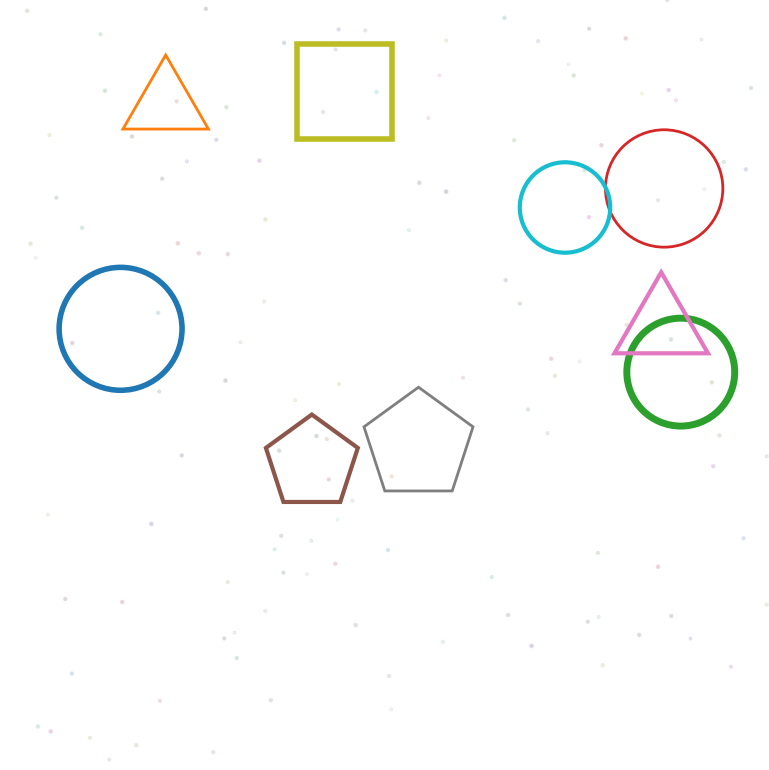[{"shape": "circle", "thickness": 2, "radius": 0.4, "center": [0.157, 0.573]}, {"shape": "triangle", "thickness": 1, "radius": 0.32, "center": [0.215, 0.864]}, {"shape": "circle", "thickness": 2.5, "radius": 0.35, "center": [0.884, 0.517]}, {"shape": "circle", "thickness": 1, "radius": 0.38, "center": [0.863, 0.755]}, {"shape": "pentagon", "thickness": 1.5, "radius": 0.31, "center": [0.405, 0.399]}, {"shape": "triangle", "thickness": 1.5, "radius": 0.35, "center": [0.859, 0.576]}, {"shape": "pentagon", "thickness": 1, "radius": 0.37, "center": [0.544, 0.423]}, {"shape": "square", "thickness": 2, "radius": 0.31, "center": [0.448, 0.881]}, {"shape": "circle", "thickness": 1.5, "radius": 0.29, "center": [0.734, 0.731]}]